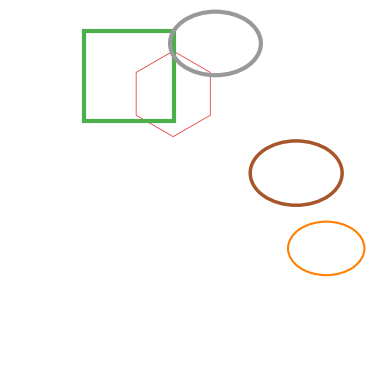[{"shape": "hexagon", "thickness": 0.5, "radius": 0.56, "center": [0.45, 0.756]}, {"shape": "square", "thickness": 3, "radius": 0.58, "center": [0.336, 0.803]}, {"shape": "oval", "thickness": 1.5, "radius": 0.5, "center": [0.847, 0.355]}, {"shape": "oval", "thickness": 2.5, "radius": 0.6, "center": [0.769, 0.55]}, {"shape": "oval", "thickness": 3, "radius": 0.59, "center": [0.56, 0.887]}]